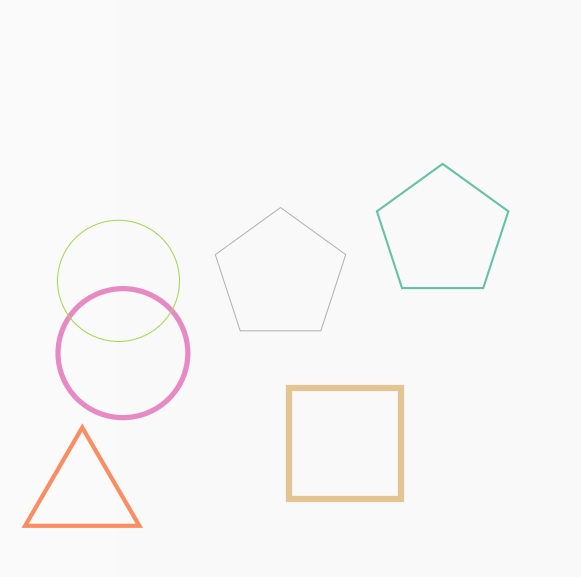[{"shape": "pentagon", "thickness": 1, "radius": 0.59, "center": [0.762, 0.596]}, {"shape": "triangle", "thickness": 2, "radius": 0.57, "center": [0.141, 0.145]}, {"shape": "circle", "thickness": 2.5, "radius": 0.56, "center": [0.211, 0.388]}, {"shape": "circle", "thickness": 0.5, "radius": 0.52, "center": [0.204, 0.513]}, {"shape": "square", "thickness": 3, "radius": 0.48, "center": [0.594, 0.231]}, {"shape": "pentagon", "thickness": 0.5, "radius": 0.59, "center": [0.483, 0.522]}]